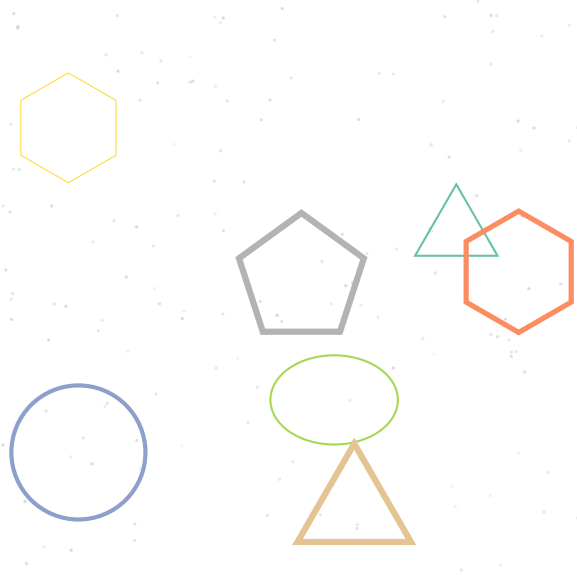[{"shape": "triangle", "thickness": 1, "radius": 0.41, "center": [0.79, 0.597]}, {"shape": "hexagon", "thickness": 2.5, "radius": 0.53, "center": [0.898, 0.528]}, {"shape": "circle", "thickness": 2, "radius": 0.58, "center": [0.136, 0.216]}, {"shape": "oval", "thickness": 1, "radius": 0.55, "center": [0.579, 0.307]}, {"shape": "hexagon", "thickness": 0.5, "radius": 0.48, "center": [0.118, 0.778]}, {"shape": "triangle", "thickness": 3, "radius": 0.57, "center": [0.613, 0.117]}, {"shape": "pentagon", "thickness": 3, "radius": 0.57, "center": [0.522, 0.517]}]